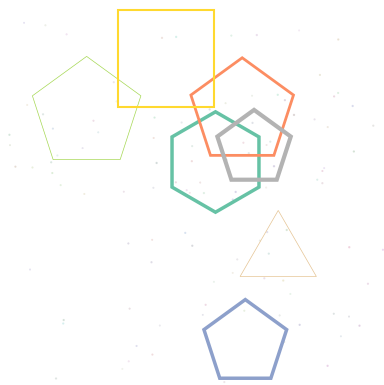[{"shape": "hexagon", "thickness": 2.5, "radius": 0.65, "center": [0.56, 0.579]}, {"shape": "pentagon", "thickness": 2, "radius": 0.7, "center": [0.629, 0.71]}, {"shape": "pentagon", "thickness": 2.5, "radius": 0.56, "center": [0.637, 0.109]}, {"shape": "pentagon", "thickness": 0.5, "radius": 0.74, "center": [0.225, 0.705]}, {"shape": "square", "thickness": 1.5, "radius": 0.63, "center": [0.431, 0.848]}, {"shape": "triangle", "thickness": 0.5, "radius": 0.57, "center": [0.723, 0.339]}, {"shape": "pentagon", "thickness": 3, "radius": 0.5, "center": [0.66, 0.614]}]